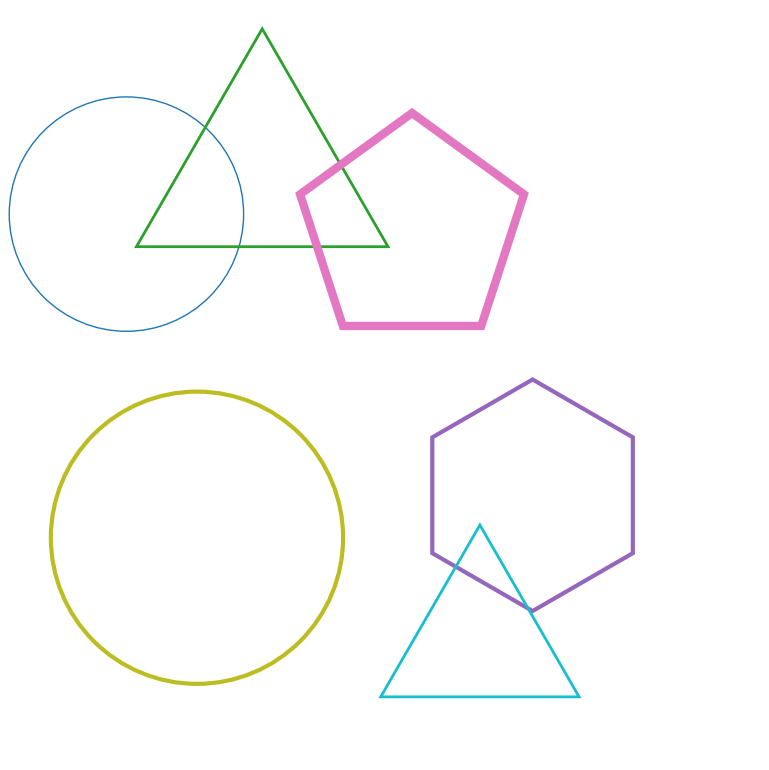[{"shape": "circle", "thickness": 0.5, "radius": 0.76, "center": [0.164, 0.722]}, {"shape": "triangle", "thickness": 1, "radius": 0.94, "center": [0.341, 0.774]}, {"shape": "hexagon", "thickness": 1.5, "radius": 0.75, "center": [0.692, 0.357]}, {"shape": "pentagon", "thickness": 3, "radius": 0.76, "center": [0.535, 0.7]}, {"shape": "circle", "thickness": 1.5, "radius": 0.95, "center": [0.256, 0.302]}, {"shape": "triangle", "thickness": 1, "radius": 0.74, "center": [0.623, 0.169]}]